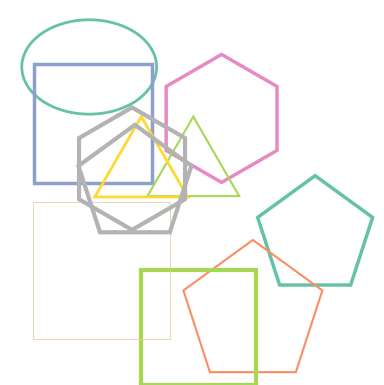[{"shape": "pentagon", "thickness": 2.5, "radius": 0.78, "center": [0.819, 0.387]}, {"shape": "oval", "thickness": 2, "radius": 0.88, "center": [0.232, 0.826]}, {"shape": "pentagon", "thickness": 1.5, "radius": 0.95, "center": [0.657, 0.187]}, {"shape": "square", "thickness": 2.5, "radius": 0.77, "center": [0.242, 0.679]}, {"shape": "hexagon", "thickness": 2.5, "radius": 0.83, "center": [0.576, 0.692]}, {"shape": "triangle", "thickness": 1.5, "radius": 0.69, "center": [0.502, 0.559]}, {"shape": "square", "thickness": 3, "radius": 0.75, "center": [0.515, 0.148]}, {"shape": "triangle", "thickness": 2, "radius": 0.7, "center": [0.367, 0.558]}, {"shape": "square", "thickness": 0.5, "radius": 0.89, "center": [0.263, 0.298]}, {"shape": "hexagon", "thickness": 3, "radius": 0.79, "center": [0.343, 0.562]}, {"shape": "pentagon", "thickness": 3, "radius": 0.77, "center": [0.35, 0.521]}]